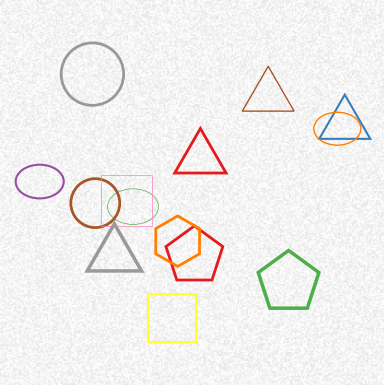[{"shape": "triangle", "thickness": 2, "radius": 0.39, "center": [0.521, 0.589]}, {"shape": "pentagon", "thickness": 2, "radius": 0.39, "center": [0.505, 0.336]}, {"shape": "triangle", "thickness": 1.5, "radius": 0.38, "center": [0.895, 0.678]}, {"shape": "pentagon", "thickness": 2.5, "radius": 0.41, "center": [0.75, 0.267]}, {"shape": "oval", "thickness": 0.5, "radius": 0.33, "center": [0.346, 0.463]}, {"shape": "oval", "thickness": 1.5, "radius": 0.31, "center": [0.103, 0.528]}, {"shape": "hexagon", "thickness": 2, "radius": 0.33, "center": [0.461, 0.373]}, {"shape": "oval", "thickness": 1, "radius": 0.31, "center": [0.876, 0.666]}, {"shape": "square", "thickness": 1.5, "radius": 0.31, "center": [0.446, 0.174]}, {"shape": "triangle", "thickness": 1, "radius": 0.39, "center": [0.697, 0.75]}, {"shape": "circle", "thickness": 2, "radius": 0.32, "center": [0.247, 0.472]}, {"shape": "square", "thickness": 0.5, "radius": 0.33, "center": [0.329, 0.478]}, {"shape": "triangle", "thickness": 2.5, "radius": 0.41, "center": [0.297, 0.337]}, {"shape": "circle", "thickness": 2, "radius": 0.41, "center": [0.24, 0.807]}]